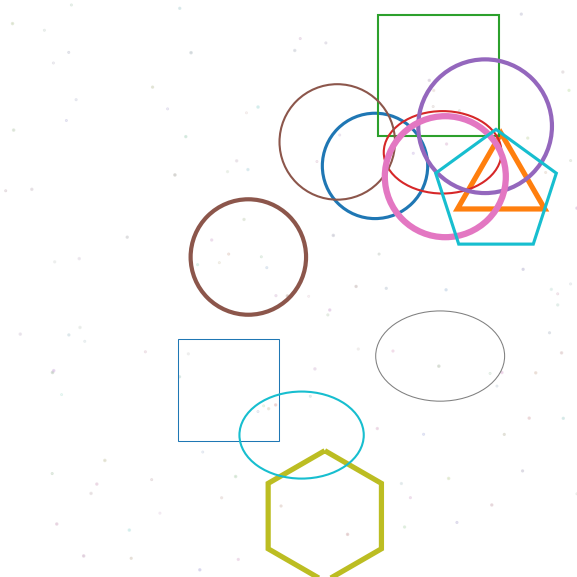[{"shape": "circle", "thickness": 1.5, "radius": 0.46, "center": [0.649, 0.712]}, {"shape": "square", "thickness": 0.5, "radius": 0.44, "center": [0.396, 0.324]}, {"shape": "triangle", "thickness": 2.5, "radius": 0.44, "center": [0.868, 0.681]}, {"shape": "square", "thickness": 1, "radius": 0.53, "center": [0.759, 0.868]}, {"shape": "oval", "thickness": 1, "radius": 0.51, "center": [0.766, 0.735]}, {"shape": "circle", "thickness": 2, "radius": 0.58, "center": [0.84, 0.781]}, {"shape": "circle", "thickness": 2, "radius": 0.5, "center": [0.43, 0.554]}, {"shape": "circle", "thickness": 1, "radius": 0.5, "center": [0.584, 0.753]}, {"shape": "circle", "thickness": 3, "radius": 0.52, "center": [0.771, 0.693]}, {"shape": "oval", "thickness": 0.5, "radius": 0.56, "center": [0.762, 0.383]}, {"shape": "hexagon", "thickness": 2.5, "radius": 0.57, "center": [0.562, 0.105]}, {"shape": "pentagon", "thickness": 1.5, "radius": 0.55, "center": [0.859, 0.665]}, {"shape": "oval", "thickness": 1, "radius": 0.54, "center": [0.522, 0.246]}]